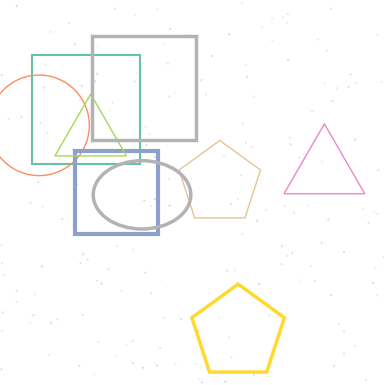[{"shape": "square", "thickness": 1.5, "radius": 0.7, "center": [0.223, 0.715]}, {"shape": "circle", "thickness": 1, "radius": 0.65, "center": [0.101, 0.674]}, {"shape": "square", "thickness": 3, "radius": 0.54, "center": [0.303, 0.5]}, {"shape": "triangle", "thickness": 1, "radius": 0.61, "center": [0.843, 0.557]}, {"shape": "triangle", "thickness": 1, "radius": 0.54, "center": [0.235, 0.649]}, {"shape": "pentagon", "thickness": 2.5, "radius": 0.63, "center": [0.619, 0.136]}, {"shape": "pentagon", "thickness": 1, "radius": 0.56, "center": [0.571, 0.524]}, {"shape": "square", "thickness": 2.5, "radius": 0.68, "center": [0.374, 0.771]}, {"shape": "oval", "thickness": 2.5, "radius": 0.63, "center": [0.369, 0.494]}]